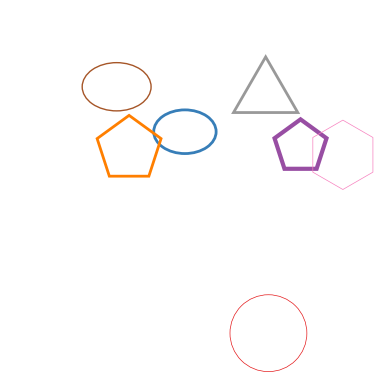[{"shape": "circle", "thickness": 0.5, "radius": 0.5, "center": [0.697, 0.135]}, {"shape": "oval", "thickness": 2, "radius": 0.41, "center": [0.48, 0.658]}, {"shape": "pentagon", "thickness": 3, "radius": 0.35, "center": [0.781, 0.619]}, {"shape": "pentagon", "thickness": 2, "radius": 0.44, "center": [0.335, 0.613]}, {"shape": "oval", "thickness": 1, "radius": 0.45, "center": [0.303, 0.775]}, {"shape": "hexagon", "thickness": 0.5, "radius": 0.45, "center": [0.891, 0.598]}, {"shape": "triangle", "thickness": 2, "radius": 0.48, "center": [0.69, 0.756]}]